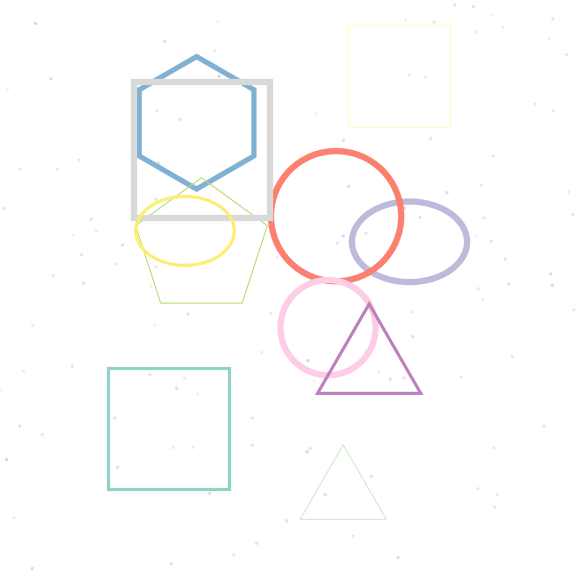[{"shape": "square", "thickness": 1.5, "radius": 0.52, "center": [0.291, 0.257]}, {"shape": "square", "thickness": 0.5, "radius": 0.44, "center": [0.691, 0.867]}, {"shape": "oval", "thickness": 3, "radius": 0.5, "center": [0.709, 0.58]}, {"shape": "circle", "thickness": 3, "radius": 0.56, "center": [0.582, 0.625]}, {"shape": "hexagon", "thickness": 2.5, "radius": 0.57, "center": [0.34, 0.786]}, {"shape": "pentagon", "thickness": 0.5, "radius": 0.6, "center": [0.349, 0.571]}, {"shape": "circle", "thickness": 3, "radius": 0.41, "center": [0.568, 0.432]}, {"shape": "square", "thickness": 3, "radius": 0.59, "center": [0.349, 0.739]}, {"shape": "triangle", "thickness": 1.5, "radius": 0.52, "center": [0.639, 0.37]}, {"shape": "triangle", "thickness": 0.5, "radius": 0.43, "center": [0.594, 0.143]}, {"shape": "oval", "thickness": 1.5, "radius": 0.43, "center": [0.32, 0.599]}]